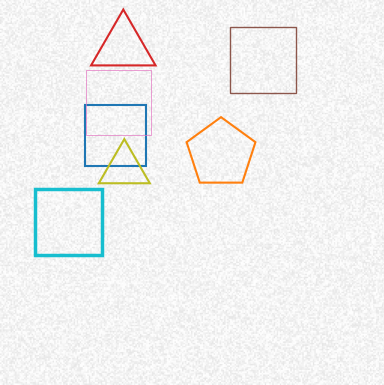[{"shape": "square", "thickness": 1.5, "radius": 0.4, "center": [0.3, 0.648]}, {"shape": "pentagon", "thickness": 1.5, "radius": 0.47, "center": [0.574, 0.602]}, {"shape": "triangle", "thickness": 1.5, "radius": 0.48, "center": [0.32, 0.878]}, {"shape": "square", "thickness": 1, "radius": 0.43, "center": [0.683, 0.844]}, {"shape": "square", "thickness": 0.5, "radius": 0.42, "center": [0.308, 0.734]}, {"shape": "triangle", "thickness": 1.5, "radius": 0.38, "center": [0.323, 0.562]}, {"shape": "square", "thickness": 2.5, "radius": 0.43, "center": [0.178, 0.423]}]